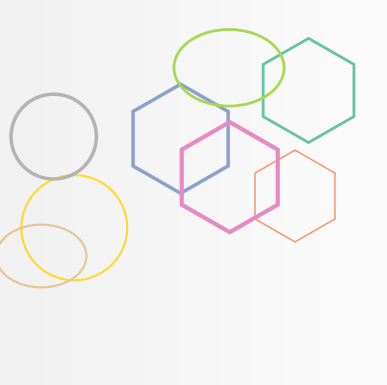[{"shape": "hexagon", "thickness": 2, "radius": 0.68, "center": [0.796, 0.765]}, {"shape": "hexagon", "thickness": 1, "radius": 0.6, "center": [0.761, 0.491]}, {"shape": "hexagon", "thickness": 2.5, "radius": 0.71, "center": [0.466, 0.64]}, {"shape": "hexagon", "thickness": 3, "radius": 0.72, "center": [0.593, 0.54]}, {"shape": "oval", "thickness": 2, "radius": 0.71, "center": [0.591, 0.824]}, {"shape": "circle", "thickness": 1.5, "radius": 0.68, "center": [0.192, 0.409]}, {"shape": "oval", "thickness": 1.5, "radius": 0.58, "center": [0.107, 0.335]}, {"shape": "circle", "thickness": 2.5, "radius": 0.55, "center": [0.139, 0.645]}]